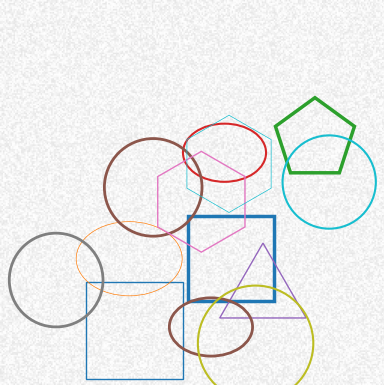[{"shape": "square", "thickness": 2.5, "radius": 0.55, "center": [0.6, 0.328]}, {"shape": "square", "thickness": 1, "radius": 0.63, "center": [0.35, 0.141]}, {"shape": "oval", "thickness": 0.5, "radius": 0.69, "center": [0.336, 0.328]}, {"shape": "pentagon", "thickness": 2.5, "radius": 0.54, "center": [0.818, 0.638]}, {"shape": "oval", "thickness": 1.5, "radius": 0.54, "center": [0.583, 0.603]}, {"shape": "triangle", "thickness": 1, "radius": 0.65, "center": [0.683, 0.239]}, {"shape": "oval", "thickness": 2, "radius": 0.54, "center": [0.548, 0.151]}, {"shape": "circle", "thickness": 2, "radius": 0.63, "center": [0.398, 0.513]}, {"shape": "hexagon", "thickness": 1, "radius": 0.65, "center": [0.523, 0.476]}, {"shape": "circle", "thickness": 2, "radius": 0.61, "center": [0.146, 0.273]}, {"shape": "circle", "thickness": 1.5, "radius": 0.75, "center": [0.664, 0.108]}, {"shape": "circle", "thickness": 1.5, "radius": 0.61, "center": [0.855, 0.527]}, {"shape": "hexagon", "thickness": 0.5, "radius": 0.63, "center": [0.595, 0.574]}]